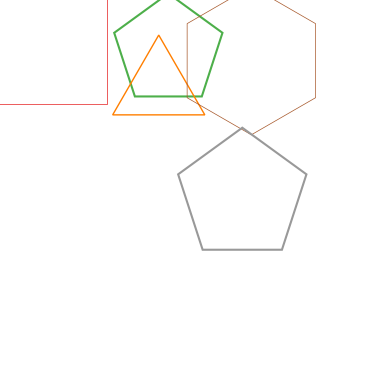[{"shape": "square", "thickness": 0.5, "radius": 0.79, "center": [0.119, 0.889]}, {"shape": "pentagon", "thickness": 1.5, "radius": 0.74, "center": [0.437, 0.869]}, {"shape": "triangle", "thickness": 1, "radius": 0.69, "center": [0.412, 0.771]}, {"shape": "hexagon", "thickness": 0.5, "radius": 0.96, "center": [0.653, 0.842]}, {"shape": "pentagon", "thickness": 1.5, "radius": 0.88, "center": [0.629, 0.493]}]